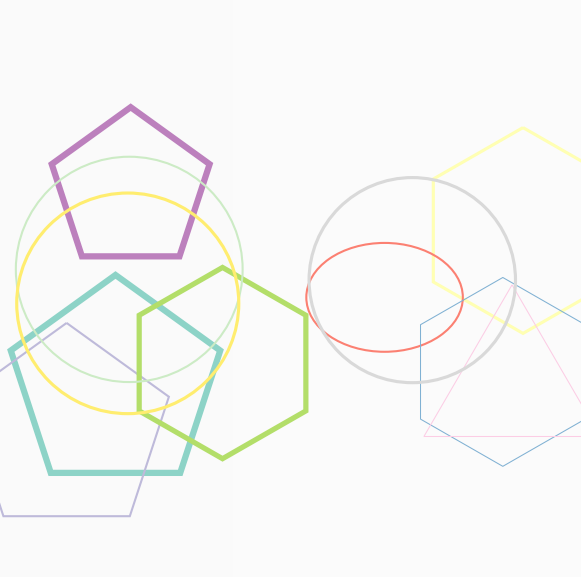[{"shape": "pentagon", "thickness": 3, "radius": 0.95, "center": [0.199, 0.334]}, {"shape": "hexagon", "thickness": 1.5, "radius": 0.89, "center": [0.9, 0.6]}, {"shape": "pentagon", "thickness": 1, "radius": 0.92, "center": [0.115, 0.255]}, {"shape": "oval", "thickness": 1, "radius": 0.67, "center": [0.662, 0.484]}, {"shape": "hexagon", "thickness": 0.5, "radius": 0.82, "center": [0.865, 0.355]}, {"shape": "hexagon", "thickness": 2.5, "radius": 0.83, "center": [0.383, 0.37]}, {"shape": "triangle", "thickness": 0.5, "radius": 0.88, "center": [0.881, 0.331]}, {"shape": "circle", "thickness": 1.5, "radius": 0.89, "center": [0.709, 0.514]}, {"shape": "pentagon", "thickness": 3, "radius": 0.71, "center": [0.225, 0.671]}, {"shape": "circle", "thickness": 1, "radius": 0.98, "center": [0.222, 0.533]}, {"shape": "circle", "thickness": 1.5, "radius": 0.96, "center": [0.22, 0.474]}]